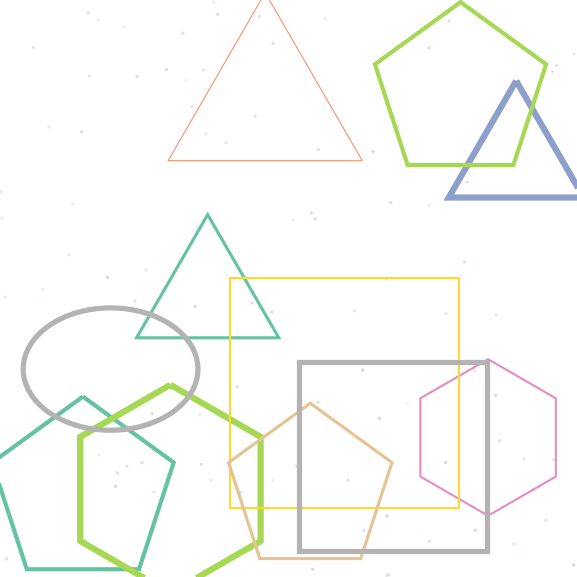[{"shape": "pentagon", "thickness": 2, "radius": 0.83, "center": [0.144, 0.147]}, {"shape": "triangle", "thickness": 1.5, "radius": 0.71, "center": [0.36, 0.485]}, {"shape": "triangle", "thickness": 0.5, "radius": 0.97, "center": [0.459, 0.818]}, {"shape": "triangle", "thickness": 3, "radius": 0.67, "center": [0.894, 0.724]}, {"shape": "hexagon", "thickness": 1, "radius": 0.68, "center": [0.845, 0.242]}, {"shape": "hexagon", "thickness": 3, "radius": 0.9, "center": [0.295, 0.152]}, {"shape": "pentagon", "thickness": 2, "radius": 0.78, "center": [0.797, 0.84]}, {"shape": "square", "thickness": 1, "radius": 0.99, "center": [0.597, 0.319]}, {"shape": "pentagon", "thickness": 1.5, "radius": 0.74, "center": [0.537, 0.152]}, {"shape": "oval", "thickness": 2.5, "radius": 0.76, "center": [0.191, 0.36]}, {"shape": "square", "thickness": 2.5, "radius": 0.82, "center": [0.68, 0.208]}]